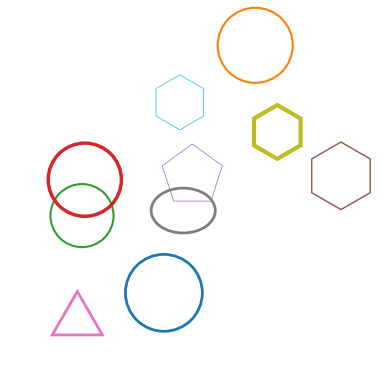[{"shape": "circle", "thickness": 2, "radius": 0.5, "center": [0.426, 0.239]}, {"shape": "circle", "thickness": 1.5, "radius": 0.49, "center": [0.663, 0.882]}, {"shape": "circle", "thickness": 1.5, "radius": 0.41, "center": [0.213, 0.44]}, {"shape": "circle", "thickness": 2.5, "radius": 0.48, "center": [0.22, 0.533]}, {"shape": "pentagon", "thickness": 0.5, "radius": 0.41, "center": [0.499, 0.544]}, {"shape": "hexagon", "thickness": 1, "radius": 0.44, "center": [0.886, 0.543]}, {"shape": "triangle", "thickness": 2, "radius": 0.38, "center": [0.201, 0.168]}, {"shape": "oval", "thickness": 2, "radius": 0.42, "center": [0.476, 0.453]}, {"shape": "hexagon", "thickness": 3, "radius": 0.35, "center": [0.72, 0.657]}, {"shape": "hexagon", "thickness": 0.5, "radius": 0.36, "center": [0.467, 0.734]}]